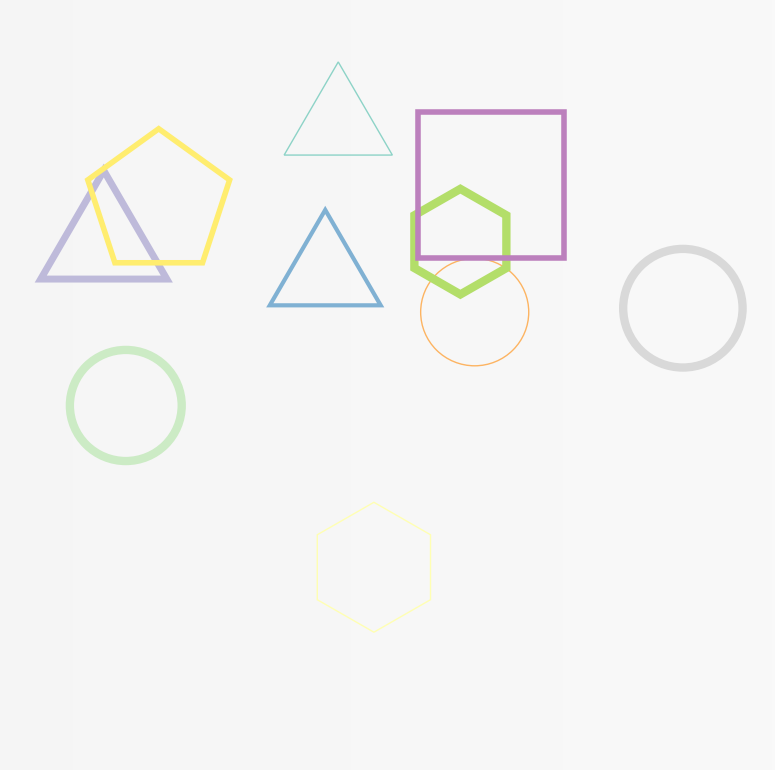[{"shape": "triangle", "thickness": 0.5, "radius": 0.4, "center": [0.436, 0.839]}, {"shape": "hexagon", "thickness": 0.5, "radius": 0.42, "center": [0.482, 0.263]}, {"shape": "triangle", "thickness": 2.5, "radius": 0.47, "center": [0.134, 0.685]}, {"shape": "triangle", "thickness": 1.5, "radius": 0.41, "center": [0.42, 0.645]}, {"shape": "circle", "thickness": 0.5, "radius": 0.35, "center": [0.613, 0.595]}, {"shape": "hexagon", "thickness": 3, "radius": 0.34, "center": [0.594, 0.686]}, {"shape": "circle", "thickness": 3, "radius": 0.39, "center": [0.881, 0.6]}, {"shape": "square", "thickness": 2, "radius": 0.47, "center": [0.633, 0.76]}, {"shape": "circle", "thickness": 3, "radius": 0.36, "center": [0.162, 0.473]}, {"shape": "pentagon", "thickness": 2, "radius": 0.48, "center": [0.205, 0.737]}]